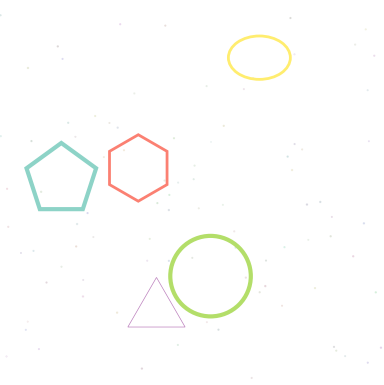[{"shape": "pentagon", "thickness": 3, "radius": 0.48, "center": [0.159, 0.534]}, {"shape": "hexagon", "thickness": 2, "radius": 0.43, "center": [0.359, 0.564]}, {"shape": "circle", "thickness": 3, "radius": 0.52, "center": [0.547, 0.283]}, {"shape": "triangle", "thickness": 0.5, "radius": 0.43, "center": [0.406, 0.194]}, {"shape": "oval", "thickness": 2, "radius": 0.4, "center": [0.674, 0.85]}]